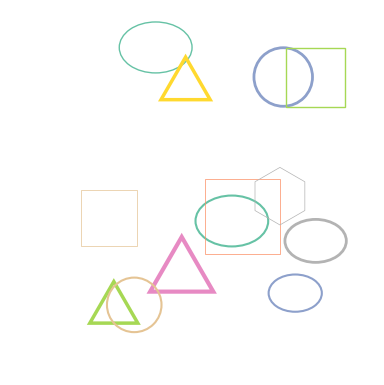[{"shape": "oval", "thickness": 1.5, "radius": 0.47, "center": [0.602, 0.426]}, {"shape": "oval", "thickness": 1, "radius": 0.47, "center": [0.404, 0.877]}, {"shape": "square", "thickness": 0.5, "radius": 0.48, "center": [0.631, 0.437]}, {"shape": "oval", "thickness": 1.5, "radius": 0.35, "center": [0.767, 0.239]}, {"shape": "circle", "thickness": 2, "radius": 0.38, "center": [0.736, 0.8]}, {"shape": "triangle", "thickness": 3, "radius": 0.47, "center": [0.472, 0.29]}, {"shape": "triangle", "thickness": 2.5, "radius": 0.36, "center": [0.296, 0.197]}, {"shape": "square", "thickness": 1, "radius": 0.38, "center": [0.819, 0.799]}, {"shape": "triangle", "thickness": 2.5, "radius": 0.37, "center": [0.482, 0.778]}, {"shape": "square", "thickness": 0.5, "radius": 0.36, "center": [0.282, 0.434]}, {"shape": "circle", "thickness": 1.5, "radius": 0.35, "center": [0.349, 0.208]}, {"shape": "oval", "thickness": 2, "radius": 0.4, "center": [0.82, 0.374]}, {"shape": "hexagon", "thickness": 0.5, "radius": 0.37, "center": [0.727, 0.491]}]